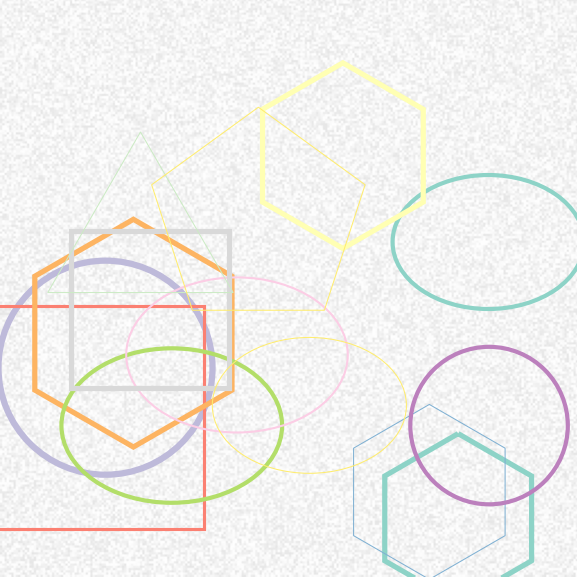[{"shape": "oval", "thickness": 2, "radius": 0.83, "center": [0.845, 0.58]}, {"shape": "hexagon", "thickness": 2.5, "radius": 0.73, "center": [0.793, 0.101]}, {"shape": "hexagon", "thickness": 2.5, "radius": 0.8, "center": [0.594, 0.73]}, {"shape": "circle", "thickness": 3, "radius": 0.93, "center": [0.183, 0.362]}, {"shape": "square", "thickness": 1.5, "radius": 0.97, "center": [0.16, 0.276]}, {"shape": "hexagon", "thickness": 0.5, "radius": 0.76, "center": [0.743, 0.147]}, {"shape": "hexagon", "thickness": 2.5, "radius": 0.99, "center": [0.231, 0.422]}, {"shape": "oval", "thickness": 2, "radius": 0.96, "center": [0.297, 0.262]}, {"shape": "oval", "thickness": 1, "radius": 0.96, "center": [0.41, 0.385]}, {"shape": "square", "thickness": 2.5, "radius": 0.68, "center": [0.26, 0.463]}, {"shape": "circle", "thickness": 2, "radius": 0.68, "center": [0.847, 0.262]}, {"shape": "triangle", "thickness": 0.5, "radius": 0.93, "center": [0.243, 0.585]}, {"shape": "oval", "thickness": 0.5, "radius": 0.84, "center": [0.536, 0.297]}, {"shape": "pentagon", "thickness": 0.5, "radius": 0.97, "center": [0.447, 0.619]}]